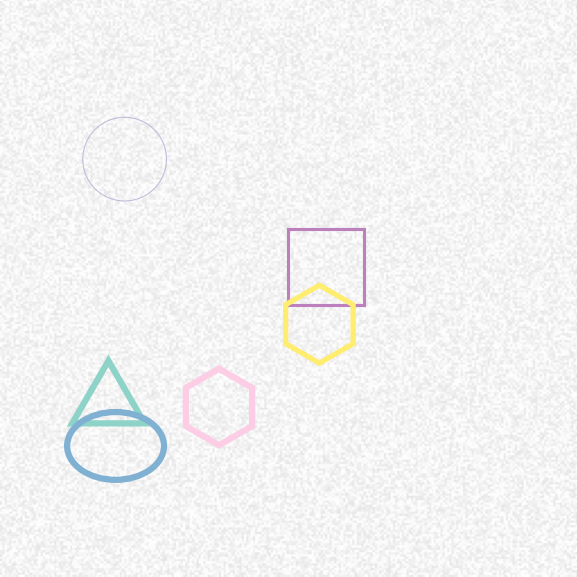[{"shape": "triangle", "thickness": 3, "radius": 0.36, "center": [0.188, 0.302]}, {"shape": "circle", "thickness": 0.5, "radius": 0.36, "center": [0.216, 0.724]}, {"shape": "oval", "thickness": 3, "radius": 0.42, "center": [0.2, 0.227]}, {"shape": "hexagon", "thickness": 3, "radius": 0.33, "center": [0.379, 0.294]}, {"shape": "square", "thickness": 1.5, "radius": 0.33, "center": [0.565, 0.537]}, {"shape": "hexagon", "thickness": 2.5, "radius": 0.34, "center": [0.553, 0.438]}]